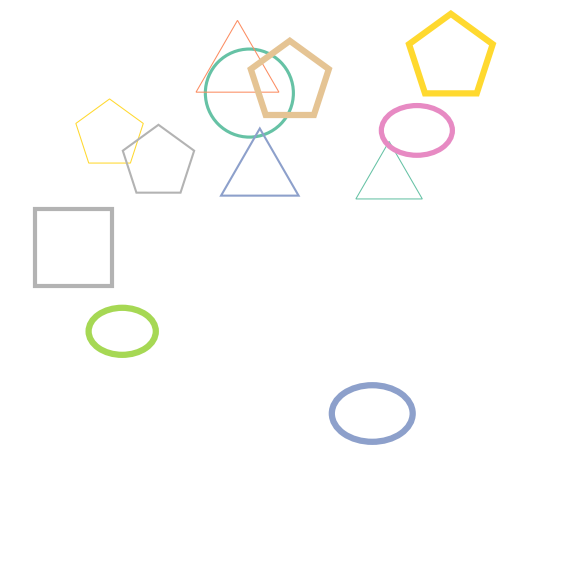[{"shape": "circle", "thickness": 1.5, "radius": 0.38, "center": [0.432, 0.838]}, {"shape": "triangle", "thickness": 0.5, "radius": 0.33, "center": [0.674, 0.688]}, {"shape": "triangle", "thickness": 0.5, "radius": 0.41, "center": [0.411, 0.881]}, {"shape": "triangle", "thickness": 1, "radius": 0.39, "center": [0.45, 0.699]}, {"shape": "oval", "thickness": 3, "radius": 0.35, "center": [0.645, 0.283]}, {"shape": "oval", "thickness": 2.5, "radius": 0.31, "center": [0.722, 0.773]}, {"shape": "oval", "thickness": 3, "radius": 0.29, "center": [0.212, 0.425]}, {"shape": "pentagon", "thickness": 3, "radius": 0.38, "center": [0.781, 0.899]}, {"shape": "pentagon", "thickness": 0.5, "radius": 0.31, "center": [0.19, 0.766]}, {"shape": "pentagon", "thickness": 3, "radius": 0.36, "center": [0.502, 0.857]}, {"shape": "square", "thickness": 2, "radius": 0.33, "center": [0.128, 0.57]}, {"shape": "pentagon", "thickness": 1, "radius": 0.32, "center": [0.274, 0.718]}]